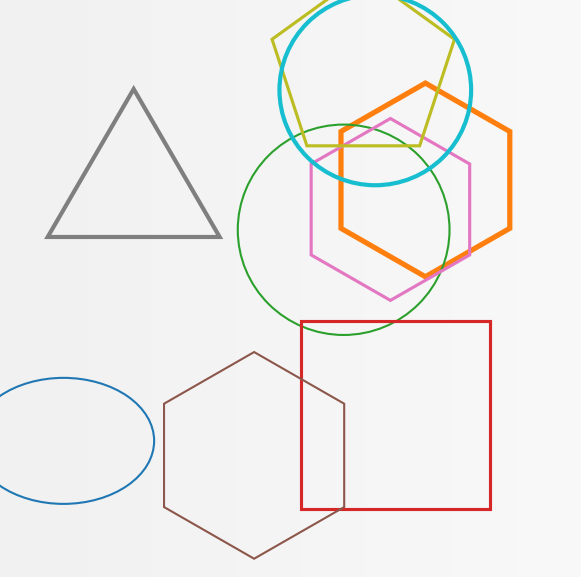[{"shape": "oval", "thickness": 1, "radius": 0.78, "center": [0.109, 0.236]}, {"shape": "hexagon", "thickness": 2.5, "radius": 0.84, "center": [0.732, 0.688]}, {"shape": "circle", "thickness": 1, "radius": 0.91, "center": [0.591, 0.601]}, {"shape": "square", "thickness": 1.5, "radius": 0.82, "center": [0.68, 0.281]}, {"shape": "hexagon", "thickness": 1, "radius": 0.89, "center": [0.437, 0.211]}, {"shape": "hexagon", "thickness": 1.5, "radius": 0.79, "center": [0.672, 0.636]}, {"shape": "triangle", "thickness": 2, "radius": 0.85, "center": [0.23, 0.674]}, {"shape": "pentagon", "thickness": 1.5, "radius": 0.83, "center": [0.625, 0.88]}, {"shape": "circle", "thickness": 2, "radius": 0.82, "center": [0.646, 0.843]}]